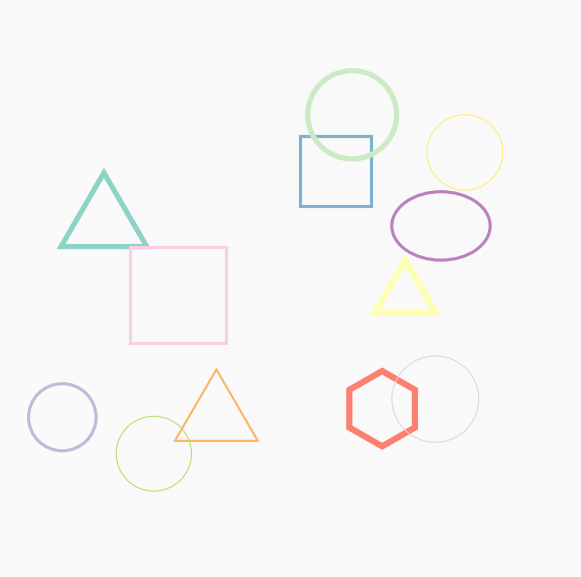[{"shape": "triangle", "thickness": 2.5, "radius": 0.43, "center": [0.179, 0.615]}, {"shape": "triangle", "thickness": 3, "radius": 0.3, "center": [0.697, 0.488]}, {"shape": "circle", "thickness": 1.5, "radius": 0.29, "center": [0.107, 0.277]}, {"shape": "hexagon", "thickness": 3, "radius": 0.33, "center": [0.657, 0.291]}, {"shape": "square", "thickness": 1.5, "radius": 0.3, "center": [0.577, 0.703]}, {"shape": "triangle", "thickness": 1, "radius": 0.41, "center": [0.372, 0.277]}, {"shape": "circle", "thickness": 0.5, "radius": 0.32, "center": [0.265, 0.214]}, {"shape": "square", "thickness": 1.5, "radius": 0.41, "center": [0.306, 0.488]}, {"shape": "circle", "thickness": 0.5, "radius": 0.37, "center": [0.749, 0.308]}, {"shape": "oval", "thickness": 1.5, "radius": 0.42, "center": [0.759, 0.608]}, {"shape": "circle", "thickness": 2.5, "radius": 0.38, "center": [0.606, 0.8]}, {"shape": "circle", "thickness": 0.5, "radius": 0.33, "center": [0.8, 0.735]}]